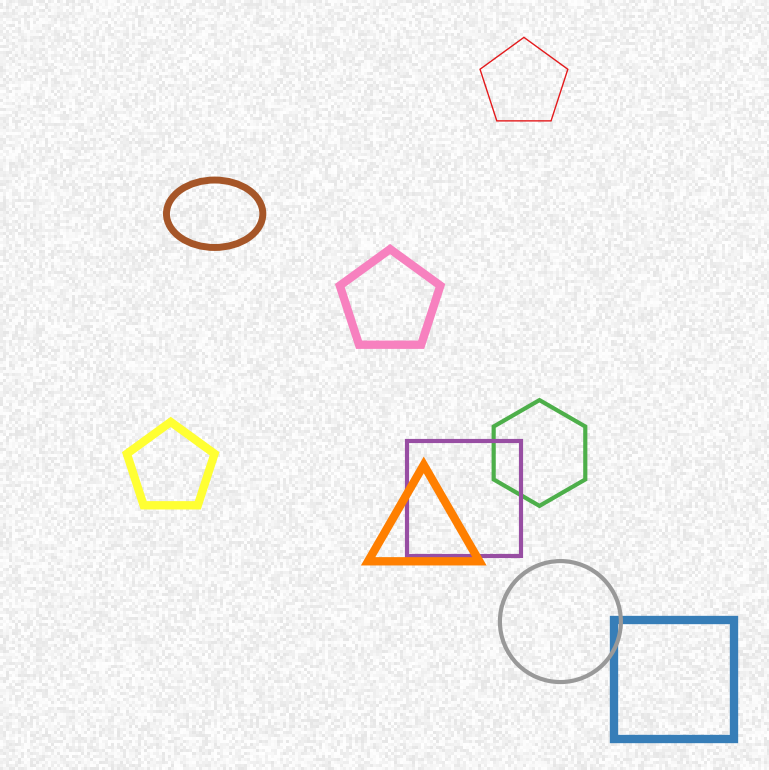[{"shape": "pentagon", "thickness": 0.5, "radius": 0.3, "center": [0.68, 0.892]}, {"shape": "square", "thickness": 3, "radius": 0.39, "center": [0.875, 0.117]}, {"shape": "hexagon", "thickness": 1.5, "radius": 0.34, "center": [0.701, 0.412]}, {"shape": "square", "thickness": 1.5, "radius": 0.37, "center": [0.603, 0.353]}, {"shape": "triangle", "thickness": 3, "radius": 0.42, "center": [0.55, 0.313]}, {"shape": "pentagon", "thickness": 3, "radius": 0.3, "center": [0.222, 0.392]}, {"shape": "oval", "thickness": 2.5, "radius": 0.31, "center": [0.279, 0.722]}, {"shape": "pentagon", "thickness": 3, "radius": 0.34, "center": [0.507, 0.608]}, {"shape": "circle", "thickness": 1.5, "radius": 0.39, "center": [0.728, 0.193]}]